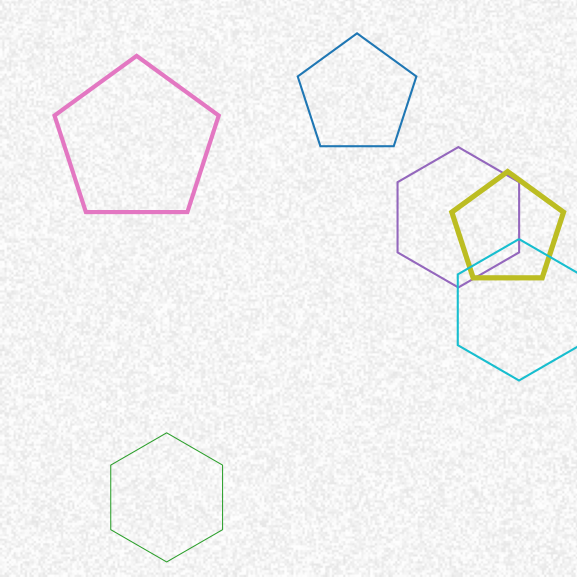[{"shape": "pentagon", "thickness": 1, "radius": 0.54, "center": [0.618, 0.833]}, {"shape": "hexagon", "thickness": 0.5, "radius": 0.56, "center": [0.289, 0.138]}, {"shape": "hexagon", "thickness": 1, "radius": 0.61, "center": [0.794, 0.623]}, {"shape": "pentagon", "thickness": 2, "radius": 0.75, "center": [0.237, 0.753]}, {"shape": "pentagon", "thickness": 2.5, "radius": 0.51, "center": [0.879, 0.6]}, {"shape": "hexagon", "thickness": 1, "radius": 0.61, "center": [0.899, 0.463]}]